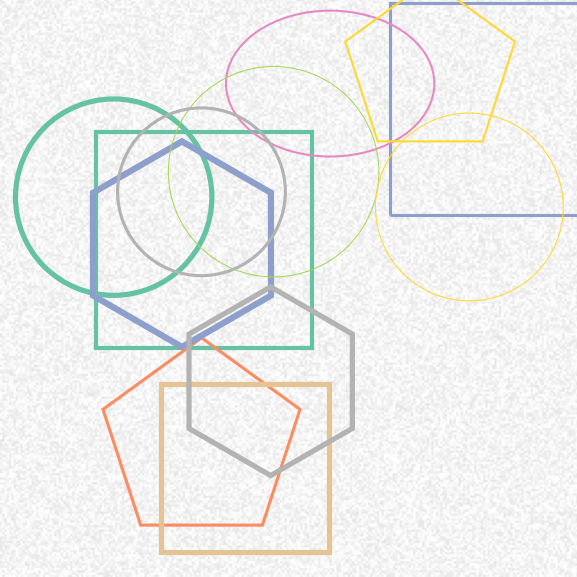[{"shape": "circle", "thickness": 2.5, "radius": 0.85, "center": [0.197, 0.658]}, {"shape": "square", "thickness": 2, "radius": 0.93, "center": [0.353, 0.584]}, {"shape": "pentagon", "thickness": 1.5, "radius": 0.9, "center": [0.349, 0.235]}, {"shape": "hexagon", "thickness": 3, "radius": 0.89, "center": [0.315, 0.576]}, {"shape": "square", "thickness": 1.5, "radius": 0.92, "center": [0.859, 0.811]}, {"shape": "oval", "thickness": 1, "radius": 0.9, "center": [0.572, 0.854]}, {"shape": "circle", "thickness": 0.5, "radius": 0.91, "center": [0.474, 0.702]}, {"shape": "circle", "thickness": 0.5, "radius": 0.81, "center": [0.813, 0.641]}, {"shape": "pentagon", "thickness": 1, "radius": 0.77, "center": [0.745, 0.879]}, {"shape": "square", "thickness": 2.5, "radius": 0.73, "center": [0.424, 0.189]}, {"shape": "circle", "thickness": 1.5, "radius": 0.73, "center": [0.349, 0.667]}, {"shape": "hexagon", "thickness": 2.5, "radius": 0.82, "center": [0.469, 0.339]}]